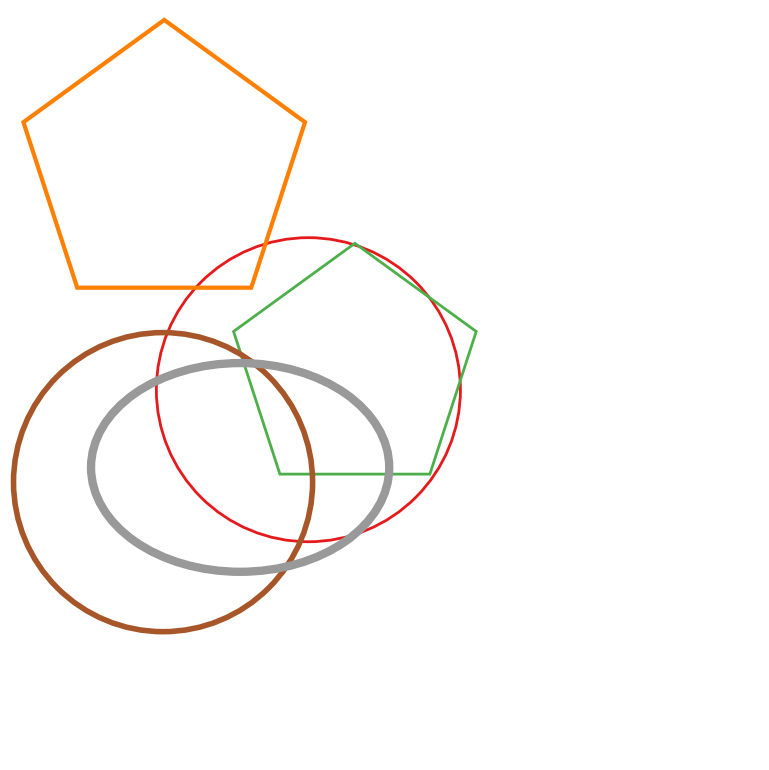[{"shape": "circle", "thickness": 1, "radius": 0.99, "center": [0.401, 0.494]}, {"shape": "pentagon", "thickness": 1, "radius": 0.83, "center": [0.461, 0.518]}, {"shape": "pentagon", "thickness": 1.5, "radius": 0.96, "center": [0.213, 0.782]}, {"shape": "circle", "thickness": 2, "radius": 0.97, "center": [0.212, 0.374]}, {"shape": "oval", "thickness": 3, "radius": 0.97, "center": [0.312, 0.393]}]